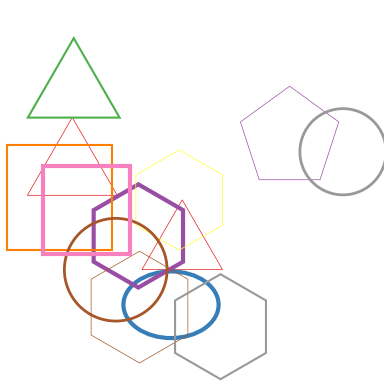[{"shape": "triangle", "thickness": 0.5, "radius": 0.67, "center": [0.188, 0.56]}, {"shape": "triangle", "thickness": 0.5, "radius": 0.6, "center": [0.473, 0.36]}, {"shape": "oval", "thickness": 3, "radius": 0.62, "center": [0.444, 0.208]}, {"shape": "triangle", "thickness": 1.5, "radius": 0.69, "center": [0.192, 0.763]}, {"shape": "pentagon", "thickness": 0.5, "radius": 0.67, "center": [0.752, 0.642]}, {"shape": "hexagon", "thickness": 3, "radius": 0.67, "center": [0.359, 0.387]}, {"shape": "square", "thickness": 1.5, "radius": 0.68, "center": [0.154, 0.486]}, {"shape": "hexagon", "thickness": 0.5, "radius": 0.65, "center": [0.465, 0.48]}, {"shape": "hexagon", "thickness": 0.5, "radius": 0.73, "center": [0.362, 0.202]}, {"shape": "circle", "thickness": 2, "radius": 0.67, "center": [0.301, 0.299]}, {"shape": "square", "thickness": 3, "radius": 0.57, "center": [0.225, 0.455]}, {"shape": "hexagon", "thickness": 1.5, "radius": 0.68, "center": [0.573, 0.151]}, {"shape": "circle", "thickness": 2, "radius": 0.56, "center": [0.891, 0.606]}]